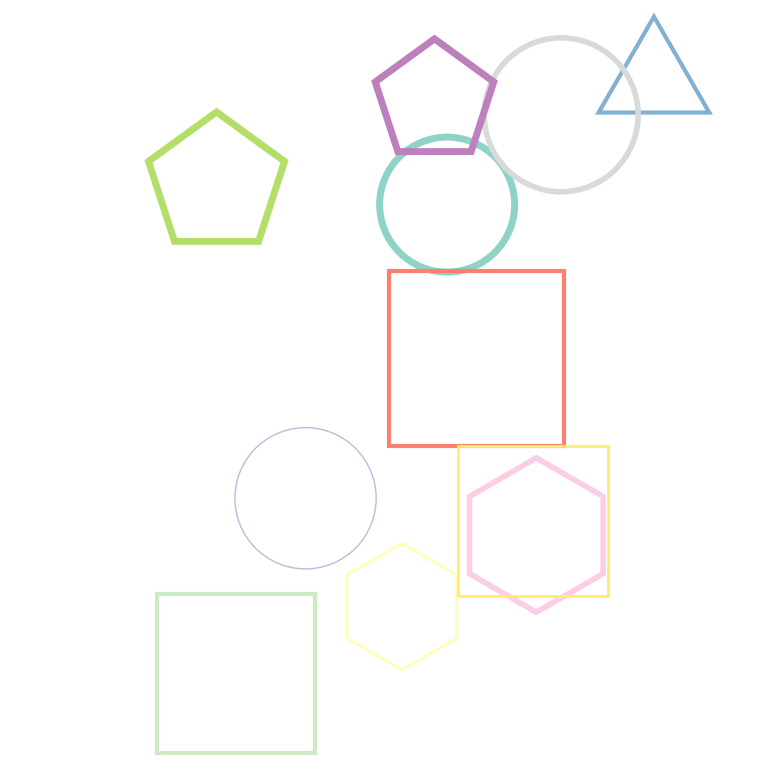[{"shape": "circle", "thickness": 2.5, "radius": 0.44, "center": [0.581, 0.734]}, {"shape": "hexagon", "thickness": 1, "radius": 0.41, "center": [0.522, 0.212]}, {"shape": "circle", "thickness": 0.5, "radius": 0.46, "center": [0.397, 0.353]}, {"shape": "square", "thickness": 1.5, "radius": 0.57, "center": [0.619, 0.534]}, {"shape": "triangle", "thickness": 1.5, "radius": 0.41, "center": [0.849, 0.895]}, {"shape": "pentagon", "thickness": 2.5, "radius": 0.46, "center": [0.281, 0.762]}, {"shape": "hexagon", "thickness": 2, "radius": 0.5, "center": [0.697, 0.305]}, {"shape": "circle", "thickness": 2, "radius": 0.5, "center": [0.729, 0.851]}, {"shape": "pentagon", "thickness": 2.5, "radius": 0.4, "center": [0.564, 0.869]}, {"shape": "square", "thickness": 1.5, "radius": 0.51, "center": [0.306, 0.126]}, {"shape": "square", "thickness": 1, "radius": 0.49, "center": [0.692, 0.323]}]